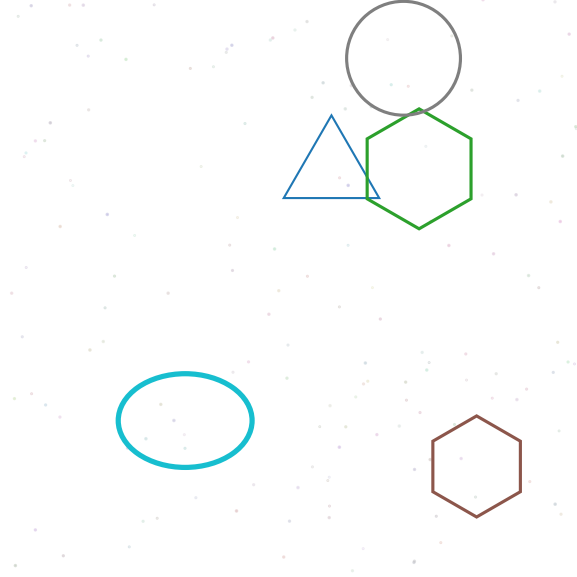[{"shape": "triangle", "thickness": 1, "radius": 0.48, "center": [0.574, 0.704]}, {"shape": "hexagon", "thickness": 1.5, "radius": 0.52, "center": [0.726, 0.707]}, {"shape": "hexagon", "thickness": 1.5, "radius": 0.44, "center": [0.825, 0.191]}, {"shape": "circle", "thickness": 1.5, "radius": 0.49, "center": [0.699, 0.898]}, {"shape": "oval", "thickness": 2.5, "radius": 0.58, "center": [0.321, 0.271]}]